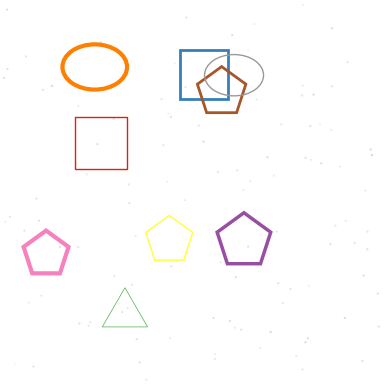[{"shape": "square", "thickness": 1, "radius": 0.34, "center": [0.263, 0.629]}, {"shape": "square", "thickness": 2, "radius": 0.31, "center": [0.53, 0.806]}, {"shape": "triangle", "thickness": 0.5, "radius": 0.34, "center": [0.325, 0.185]}, {"shape": "pentagon", "thickness": 2.5, "radius": 0.37, "center": [0.634, 0.374]}, {"shape": "oval", "thickness": 3, "radius": 0.42, "center": [0.246, 0.826]}, {"shape": "pentagon", "thickness": 1, "radius": 0.32, "center": [0.44, 0.376]}, {"shape": "pentagon", "thickness": 2, "radius": 0.33, "center": [0.576, 0.761]}, {"shape": "pentagon", "thickness": 3, "radius": 0.31, "center": [0.12, 0.34]}, {"shape": "oval", "thickness": 1, "radius": 0.38, "center": [0.608, 0.805]}]